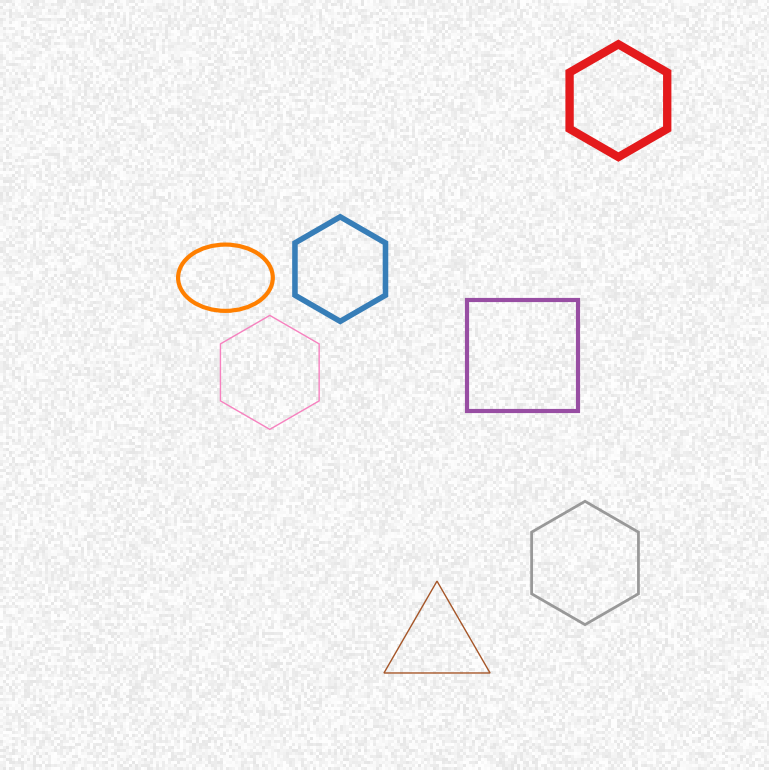[{"shape": "hexagon", "thickness": 3, "radius": 0.37, "center": [0.803, 0.869]}, {"shape": "hexagon", "thickness": 2, "radius": 0.34, "center": [0.442, 0.651]}, {"shape": "square", "thickness": 1.5, "radius": 0.36, "center": [0.679, 0.538]}, {"shape": "oval", "thickness": 1.5, "radius": 0.31, "center": [0.293, 0.639]}, {"shape": "triangle", "thickness": 0.5, "radius": 0.4, "center": [0.568, 0.166]}, {"shape": "hexagon", "thickness": 0.5, "radius": 0.37, "center": [0.35, 0.516]}, {"shape": "hexagon", "thickness": 1, "radius": 0.4, "center": [0.76, 0.269]}]